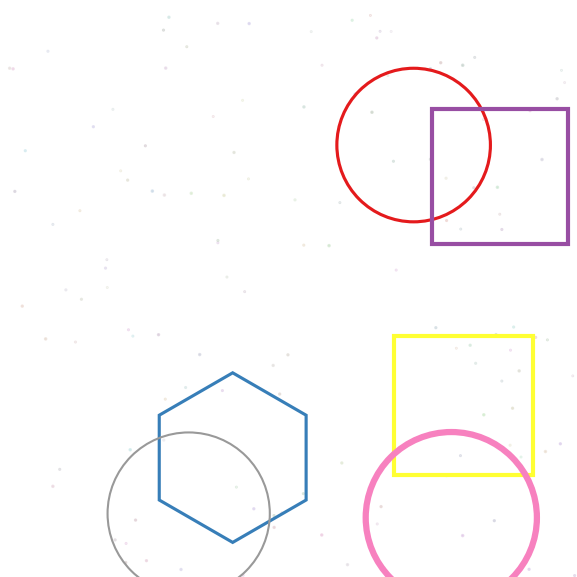[{"shape": "circle", "thickness": 1.5, "radius": 0.66, "center": [0.716, 0.748]}, {"shape": "hexagon", "thickness": 1.5, "radius": 0.73, "center": [0.403, 0.207]}, {"shape": "square", "thickness": 2, "radius": 0.59, "center": [0.866, 0.694]}, {"shape": "square", "thickness": 2, "radius": 0.61, "center": [0.803, 0.297]}, {"shape": "circle", "thickness": 3, "radius": 0.74, "center": [0.781, 0.103]}, {"shape": "circle", "thickness": 1, "radius": 0.7, "center": [0.327, 0.11]}]